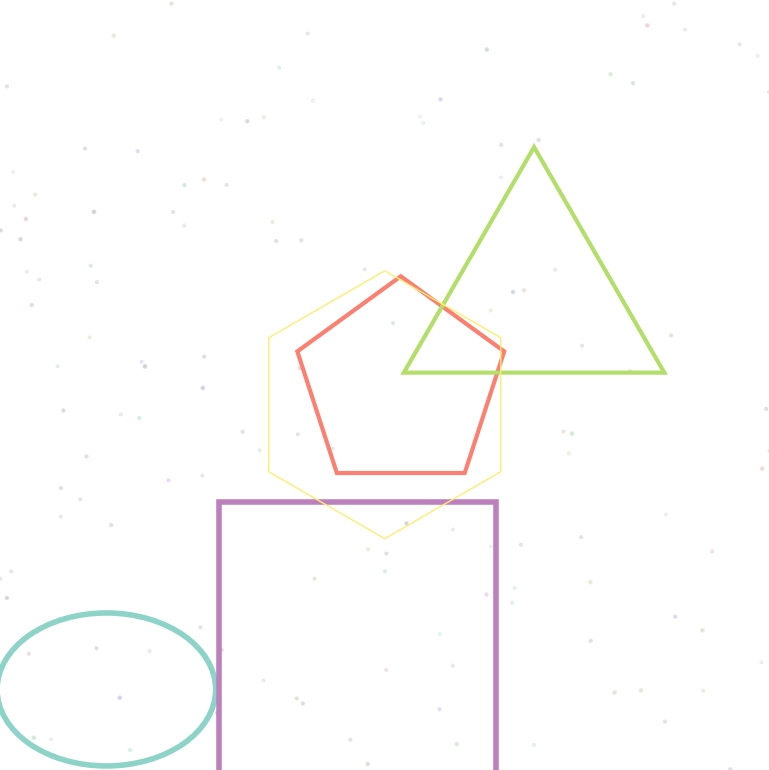[{"shape": "oval", "thickness": 2, "radius": 0.71, "center": [0.138, 0.105]}, {"shape": "pentagon", "thickness": 1.5, "radius": 0.71, "center": [0.52, 0.5]}, {"shape": "triangle", "thickness": 1.5, "radius": 0.98, "center": [0.694, 0.614]}, {"shape": "square", "thickness": 2, "radius": 0.9, "center": [0.464, 0.168]}, {"shape": "hexagon", "thickness": 0.5, "radius": 0.87, "center": [0.5, 0.474]}]